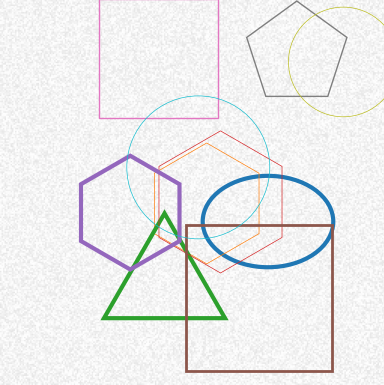[{"shape": "oval", "thickness": 3, "radius": 0.85, "center": [0.696, 0.425]}, {"shape": "hexagon", "thickness": 0.5, "radius": 0.78, "center": [0.537, 0.472]}, {"shape": "triangle", "thickness": 3, "radius": 0.91, "center": [0.427, 0.264]}, {"shape": "hexagon", "thickness": 0.5, "radius": 0.92, "center": [0.573, 0.476]}, {"shape": "hexagon", "thickness": 3, "radius": 0.74, "center": [0.338, 0.448]}, {"shape": "square", "thickness": 2, "radius": 0.95, "center": [0.672, 0.225]}, {"shape": "square", "thickness": 1, "radius": 0.77, "center": [0.411, 0.848]}, {"shape": "pentagon", "thickness": 1, "radius": 0.68, "center": [0.771, 0.86]}, {"shape": "circle", "thickness": 0.5, "radius": 0.71, "center": [0.892, 0.839]}, {"shape": "circle", "thickness": 0.5, "radius": 0.93, "center": [0.515, 0.565]}]